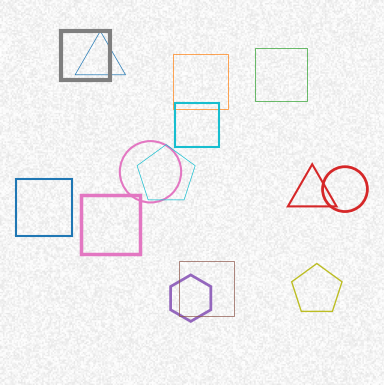[{"shape": "triangle", "thickness": 0.5, "radius": 0.38, "center": [0.261, 0.844]}, {"shape": "square", "thickness": 1.5, "radius": 0.37, "center": [0.114, 0.461]}, {"shape": "square", "thickness": 0.5, "radius": 0.36, "center": [0.52, 0.788]}, {"shape": "square", "thickness": 0.5, "radius": 0.34, "center": [0.729, 0.807]}, {"shape": "circle", "thickness": 2, "radius": 0.29, "center": [0.896, 0.509]}, {"shape": "triangle", "thickness": 1.5, "radius": 0.36, "center": [0.811, 0.5]}, {"shape": "hexagon", "thickness": 2, "radius": 0.3, "center": [0.495, 0.226]}, {"shape": "square", "thickness": 0.5, "radius": 0.35, "center": [0.536, 0.251]}, {"shape": "circle", "thickness": 1.5, "radius": 0.4, "center": [0.391, 0.554]}, {"shape": "square", "thickness": 2.5, "radius": 0.39, "center": [0.288, 0.417]}, {"shape": "square", "thickness": 3, "radius": 0.32, "center": [0.223, 0.856]}, {"shape": "pentagon", "thickness": 1, "radius": 0.34, "center": [0.823, 0.247]}, {"shape": "pentagon", "thickness": 0.5, "radius": 0.4, "center": [0.432, 0.545]}, {"shape": "square", "thickness": 1.5, "radius": 0.29, "center": [0.511, 0.675]}]